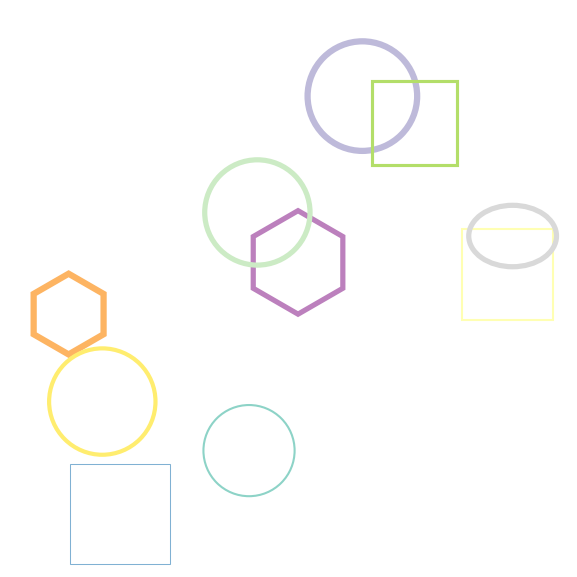[{"shape": "circle", "thickness": 1, "radius": 0.39, "center": [0.431, 0.219]}, {"shape": "square", "thickness": 1, "radius": 0.39, "center": [0.879, 0.523]}, {"shape": "circle", "thickness": 3, "radius": 0.47, "center": [0.627, 0.833]}, {"shape": "square", "thickness": 0.5, "radius": 0.43, "center": [0.208, 0.109]}, {"shape": "hexagon", "thickness": 3, "radius": 0.35, "center": [0.119, 0.455]}, {"shape": "square", "thickness": 1.5, "radius": 0.36, "center": [0.718, 0.786]}, {"shape": "oval", "thickness": 2.5, "radius": 0.38, "center": [0.888, 0.59]}, {"shape": "hexagon", "thickness": 2.5, "radius": 0.45, "center": [0.516, 0.545]}, {"shape": "circle", "thickness": 2.5, "radius": 0.46, "center": [0.446, 0.631]}, {"shape": "circle", "thickness": 2, "radius": 0.46, "center": [0.177, 0.304]}]